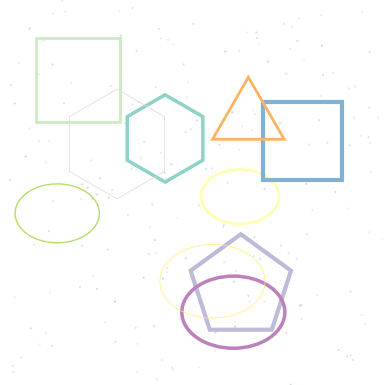[{"shape": "hexagon", "thickness": 2.5, "radius": 0.57, "center": [0.429, 0.64]}, {"shape": "oval", "thickness": 2, "radius": 0.51, "center": [0.623, 0.489]}, {"shape": "pentagon", "thickness": 3, "radius": 0.69, "center": [0.625, 0.255]}, {"shape": "square", "thickness": 3, "radius": 0.51, "center": [0.786, 0.634]}, {"shape": "triangle", "thickness": 2, "radius": 0.54, "center": [0.645, 0.692]}, {"shape": "oval", "thickness": 1, "radius": 0.55, "center": [0.149, 0.446]}, {"shape": "hexagon", "thickness": 0.5, "radius": 0.71, "center": [0.304, 0.626]}, {"shape": "oval", "thickness": 2.5, "radius": 0.67, "center": [0.606, 0.189]}, {"shape": "square", "thickness": 2, "radius": 0.55, "center": [0.203, 0.793]}, {"shape": "oval", "thickness": 0.5, "radius": 0.68, "center": [0.552, 0.269]}]